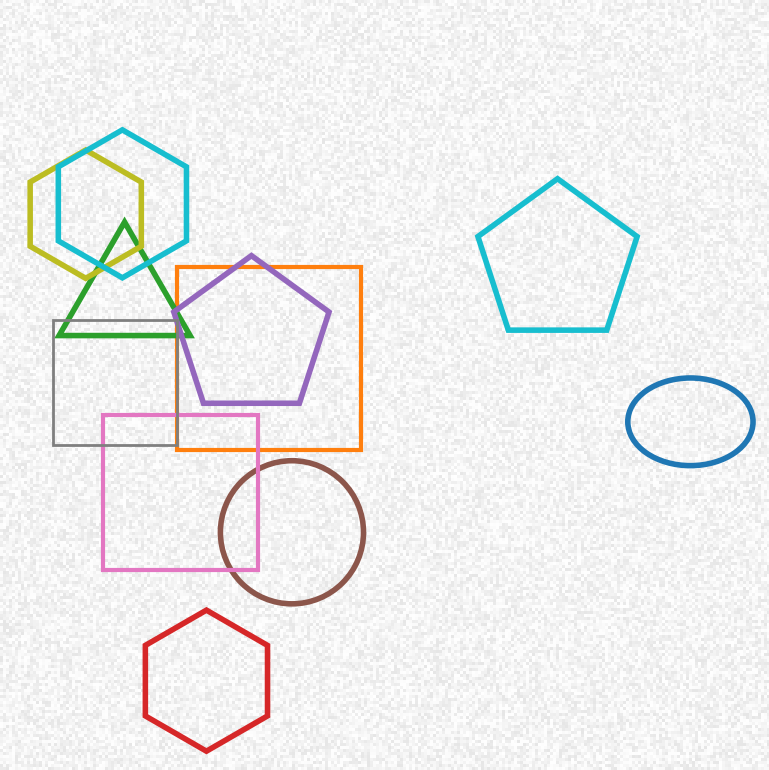[{"shape": "oval", "thickness": 2, "radius": 0.41, "center": [0.897, 0.452]}, {"shape": "square", "thickness": 1.5, "radius": 0.6, "center": [0.349, 0.535]}, {"shape": "triangle", "thickness": 2, "radius": 0.49, "center": [0.162, 0.613]}, {"shape": "hexagon", "thickness": 2, "radius": 0.46, "center": [0.268, 0.116]}, {"shape": "pentagon", "thickness": 2, "radius": 0.53, "center": [0.327, 0.562]}, {"shape": "circle", "thickness": 2, "radius": 0.46, "center": [0.379, 0.309]}, {"shape": "square", "thickness": 1.5, "radius": 0.5, "center": [0.235, 0.36]}, {"shape": "square", "thickness": 1, "radius": 0.4, "center": [0.15, 0.503]}, {"shape": "hexagon", "thickness": 2, "radius": 0.42, "center": [0.111, 0.722]}, {"shape": "hexagon", "thickness": 2, "radius": 0.48, "center": [0.159, 0.735]}, {"shape": "pentagon", "thickness": 2, "radius": 0.54, "center": [0.724, 0.659]}]